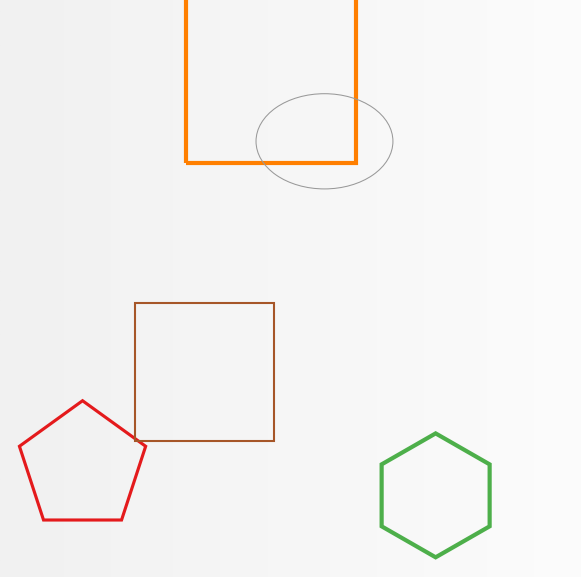[{"shape": "pentagon", "thickness": 1.5, "radius": 0.57, "center": [0.142, 0.191]}, {"shape": "hexagon", "thickness": 2, "radius": 0.54, "center": [0.749, 0.141]}, {"shape": "square", "thickness": 2, "radius": 0.73, "center": [0.466, 0.863]}, {"shape": "square", "thickness": 1, "radius": 0.6, "center": [0.352, 0.354]}, {"shape": "oval", "thickness": 0.5, "radius": 0.59, "center": [0.558, 0.754]}]